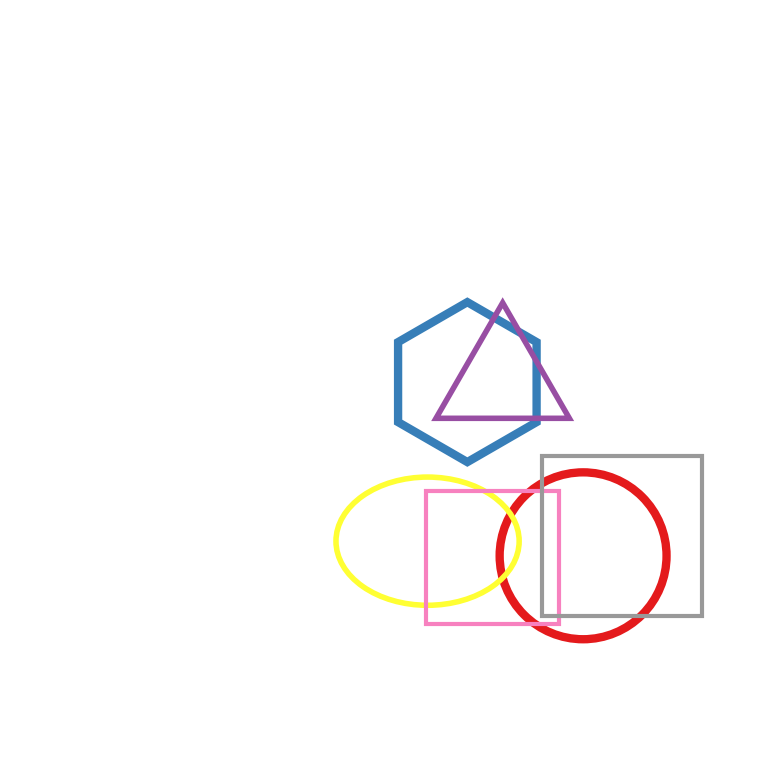[{"shape": "circle", "thickness": 3, "radius": 0.54, "center": [0.757, 0.278]}, {"shape": "hexagon", "thickness": 3, "radius": 0.52, "center": [0.607, 0.504]}, {"shape": "triangle", "thickness": 2, "radius": 0.5, "center": [0.653, 0.507]}, {"shape": "oval", "thickness": 2, "radius": 0.59, "center": [0.555, 0.297]}, {"shape": "square", "thickness": 1.5, "radius": 0.43, "center": [0.639, 0.276]}, {"shape": "square", "thickness": 1.5, "radius": 0.52, "center": [0.808, 0.304]}]